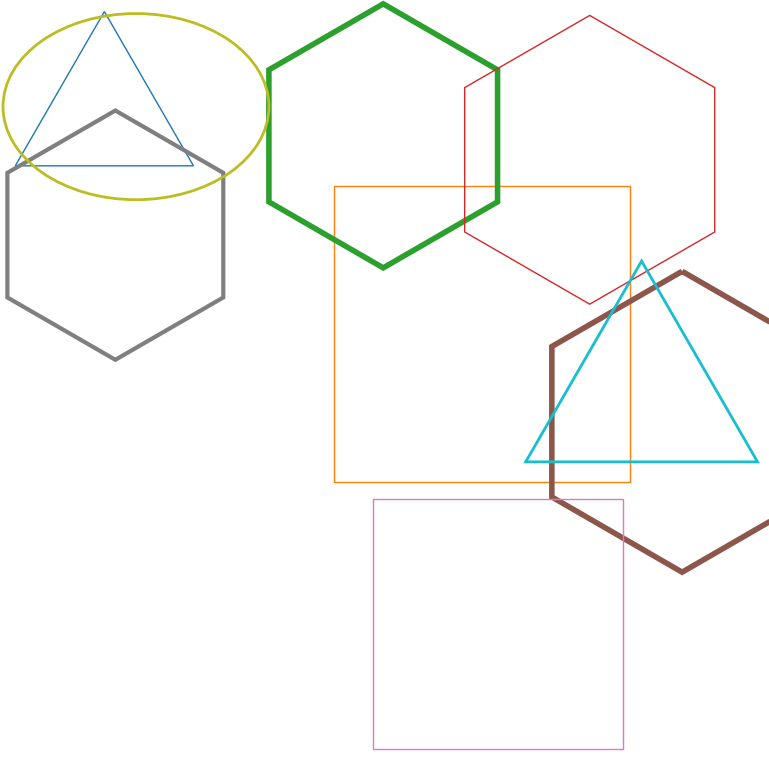[{"shape": "triangle", "thickness": 0.5, "radius": 0.67, "center": [0.136, 0.851]}, {"shape": "square", "thickness": 0.5, "radius": 0.96, "center": [0.626, 0.567]}, {"shape": "hexagon", "thickness": 2, "radius": 0.86, "center": [0.498, 0.824]}, {"shape": "hexagon", "thickness": 0.5, "radius": 0.94, "center": [0.766, 0.792]}, {"shape": "hexagon", "thickness": 2, "radius": 0.98, "center": [0.886, 0.452]}, {"shape": "square", "thickness": 0.5, "radius": 0.81, "center": [0.646, 0.189]}, {"shape": "hexagon", "thickness": 1.5, "radius": 0.81, "center": [0.15, 0.695]}, {"shape": "oval", "thickness": 1, "radius": 0.86, "center": [0.177, 0.862]}, {"shape": "triangle", "thickness": 1, "radius": 0.87, "center": [0.833, 0.487]}]